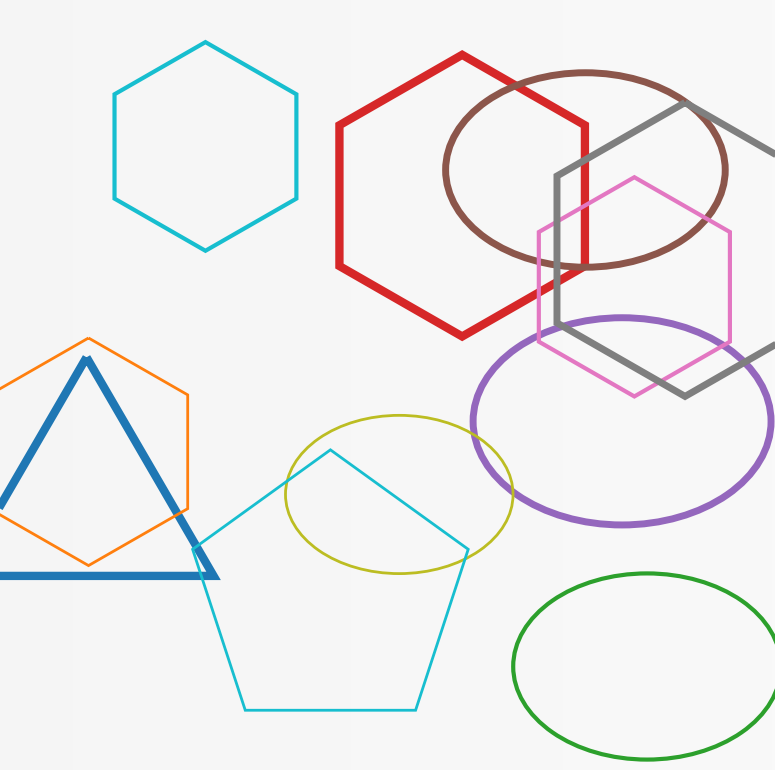[{"shape": "triangle", "thickness": 3, "radius": 0.95, "center": [0.112, 0.347]}, {"shape": "hexagon", "thickness": 1, "radius": 0.74, "center": [0.114, 0.413]}, {"shape": "oval", "thickness": 1.5, "radius": 0.86, "center": [0.835, 0.134]}, {"shape": "hexagon", "thickness": 3, "radius": 0.91, "center": [0.596, 0.746]}, {"shape": "oval", "thickness": 2.5, "radius": 0.96, "center": [0.803, 0.453]}, {"shape": "oval", "thickness": 2.5, "radius": 0.9, "center": [0.755, 0.779]}, {"shape": "hexagon", "thickness": 1.5, "radius": 0.71, "center": [0.819, 0.627]}, {"shape": "hexagon", "thickness": 2.5, "radius": 0.95, "center": [0.884, 0.676]}, {"shape": "oval", "thickness": 1, "radius": 0.73, "center": [0.515, 0.358]}, {"shape": "hexagon", "thickness": 1.5, "radius": 0.68, "center": [0.265, 0.81]}, {"shape": "pentagon", "thickness": 1, "radius": 0.93, "center": [0.426, 0.229]}]